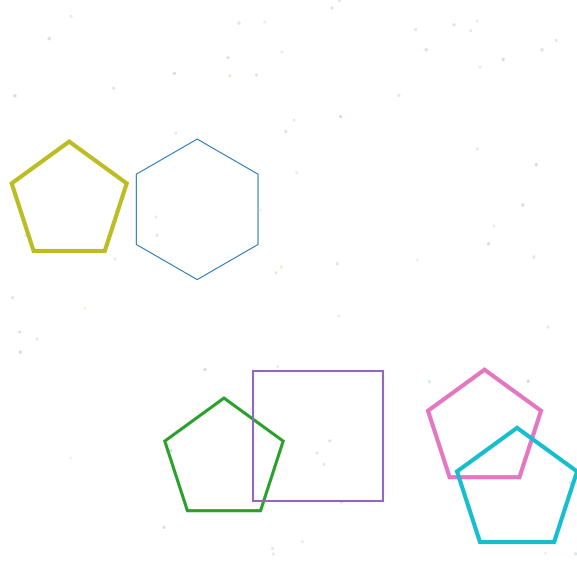[{"shape": "hexagon", "thickness": 0.5, "radius": 0.61, "center": [0.341, 0.637]}, {"shape": "pentagon", "thickness": 1.5, "radius": 0.54, "center": [0.388, 0.202]}, {"shape": "square", "thickness": 1, "radius": 0.56, "center": [0.551, 0.244]}, {"shape": "pentagon", "thickness": 2, "radius": 0.51, "center": [0.839, 0.256]}, {"shape": "pentagon", "thickness": 2, "radius": 0.52, "center": [0.12, 0.649]}, {"shape": "pentagon", "thickness": 2, "radius": 0.55, "center": [0.895, 0.149]}]